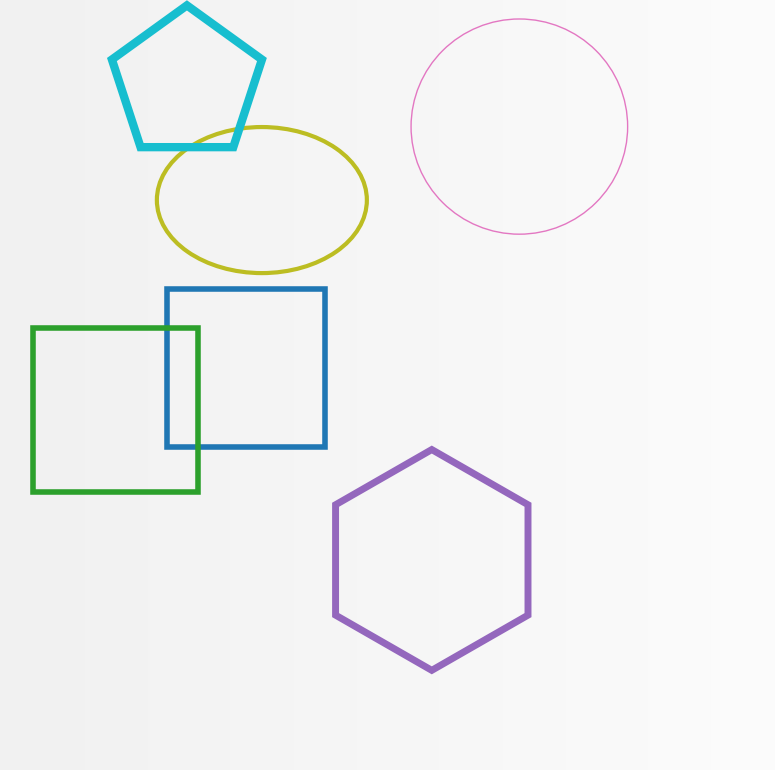[{"shape": "square", "thickness": 2, "radius": 0.51, "center": [0.318, 0.522]}, {"shape": "square", "thickness": 2, "radius": 0.53, "center": [0.149, 0.467]}, {"shape": "hexagon", "thickness": 2.5, "radius": 0.72, "center": [0.557, 0.273]}, {"shape": "circle", "thickness": 0.5, "radius": 0.7, "center": [0.67, 0.836]}, {"shape": "oval", "thickness": 1.5, "radius": 0.68, "center": [0.338, 0.74]}, {"shape": "pentagon", "thickness": 3, "radius": 0.51, "center": [0.241, 0.891]}]